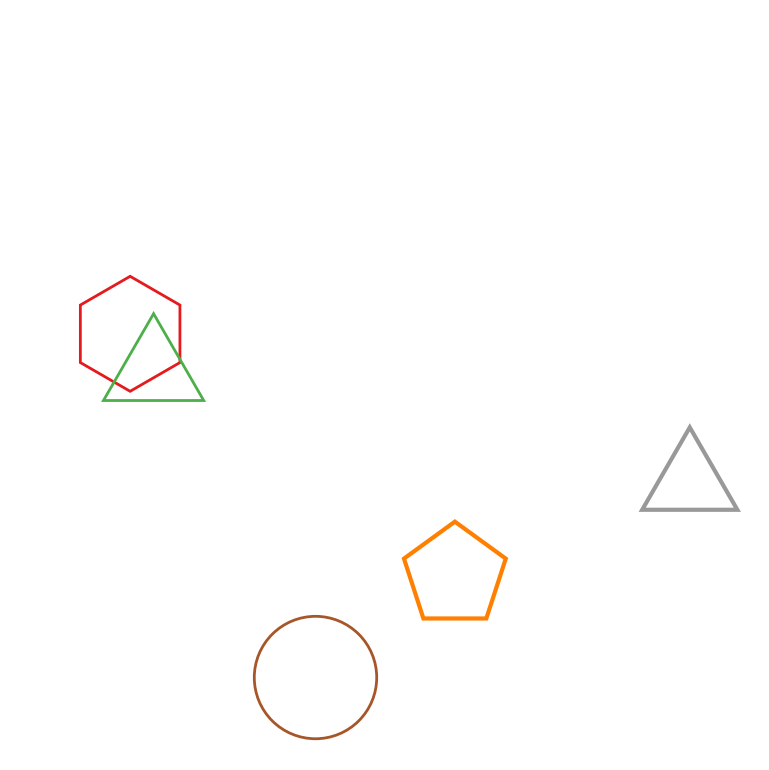[{"shape": "hexagon", "thickness": 1, "radius": 0.37, "center": [0.169, 0.566]}, {"shape": "triangle", "thickness": 1, "radius": 0.38, "center": [0.199, 0.517]}, {"shape": "pentagon", "thickness": 1.5, "radius": 0.35, "center": [0.591, 0.253]}, {"shape": "circle", "thickness": 1, "radius": 0.4, "center": [0.41, 0.12]}, {"shape": "triangle", "thickness": 1.5, "radius": 0.36, "center": [0.896, 0.374]}]